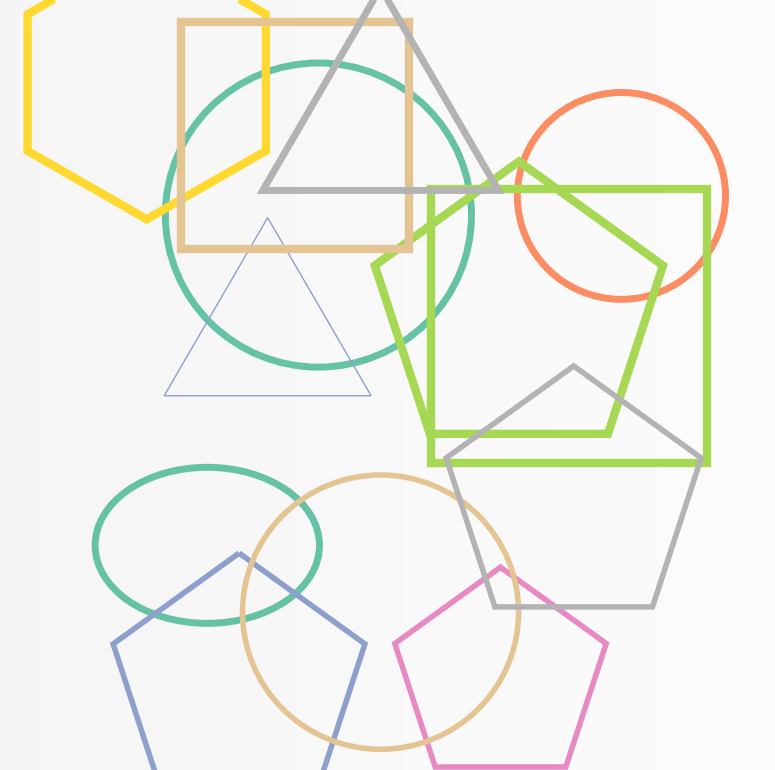[{"shape": "oval", "thickness": 2.5, "radius": 0.72, "center": [0.267, 0.292]}, {"shape": "circle", "thickness": 2.5, "radius": 0.99, "center": [0.411, 0.721]}, {"shape": "circle", "thickness": 2.5, "radius": 0.67, "center": [0.802, 0.746]}, {"shape": "pentagon", "thickness": 2, "radius": 0.85, "center": [0.308, 0.111]}, {"shape": "triangle", "thickness": 0.5, "radius": 0.77, "center": [0.345, 0.563]}, {"shape": "pentagon", "thickness": 2, "radius": 0.72, "center": [0.646, 0.12]}, {"shape": "pentagon", "thickness": 3, "radius": 0.98, "center": [0.67, 0.595]}, {"shape": "square", "thickness": 3, "radius": 0.89, "center": [0.734, 0.577]}, {"shape": "hexagon", "thickness": 3, "radius": 0.89, "center": [0.189, 0.893]}, {"shape": "square", "thickness": 3, "radius": 0.73, "center": [0.381, 0.824]}, {"shape": "circle", "thickness": 2, "radius": 0.89, "center": [0.491, 0.205]}, {"shape": "triangle", "thickness": 2.5, "radius": 0.88, "center": [0.491, 0.84]}, {"shape": "pentagon", "thickness": 2, "radius": 0.86, "center": [0.74, 0.352]}]